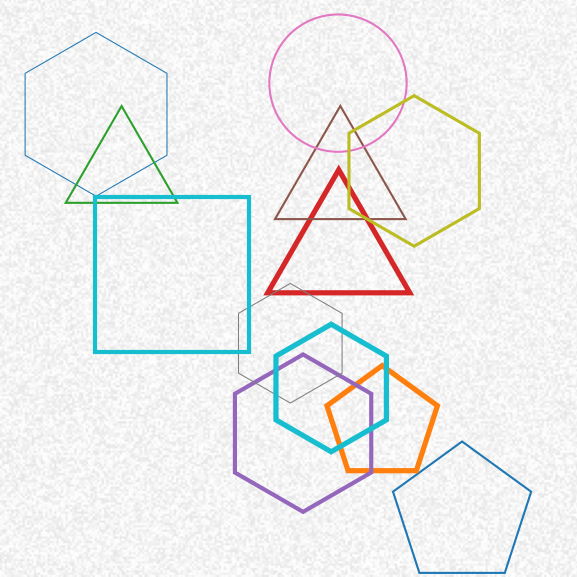[{"shape": "pentagon", "thickness": 1, "radius": 0.63, "center": [0.8, 0.109]}, {"shape": "hexagon", "thickness": 0.5, "radius": 0.71, "center": [0.166, 0.801]}, {"shape": "pentagon", "thickness": 2.5, "radius": 0.5, "center": [0.662, 0.265]}, {"shape": "triangle", "thickness": 1, "radius": 0.56, "center": [0.211, 0.704]}, {"shape": "triangle", "thickness": 2.5, "radius": 0.71, "center": [0.587, 0.563]}, {"shape": "hexagon", "thickness": 2, "radius": 0.68, "center": [0.525, 0.249]}, {"shape": "triangle", "thickness": 1, "radius": 0.65, "center": [0.589, 0.685]}, {"shape": "circle", "thickness": 1, "radius": 0.59, "center": [0.585, 0.855]}, {"shape": "hexagon", "thickness": 0.5, "radius": 0.52, "center": [0.503, 0.405]}, {"shape": "hexagon", "thickness": 1.5, "radius": 0.65, "center": [0.717, 0.703]}, {"shape": "hexagon", "thickness": 2.5, "radius": 0.55, "center": [0.573, 0.327]}, {"shape": "square", "thickness": 2, "radius": 0.67, "center": [0.298, 0.524]}]